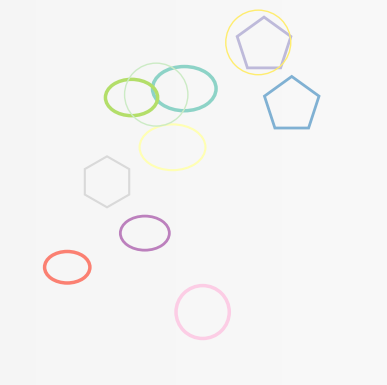[{"shape": "oval", "thickness": 2.5, "radius": 0.41, "center": [0.476, 0.77]}, {"shape": "oval", "thickness": 1.5, "radius": 0.42, "center": [0.445, 0.617]}, {"shape": "pentagon", "thickness": 2, "radius": 0.36, "center": [0.681, 0.883]}, {"shape": "oval", "thickness": 2.5, "radius": 0.29, "center": [0.174, 0.306]}, {"shape": "pentagon", "thickness": 2, "radius": 0.37, "center": [0.753, 0.727]}, {"shape": "oval", "thickness": 2.5, "radius": 0.34, "center": [0.339, 0.747]}, {"shape": "circle", "thickness": 2.5, "radius": 0.34, "center": [0.523, 0.19]}, {"shape": "hexagon", "thickness": 1.5, "radius": 0.33, "center": [0.276, 0.528]}, {"shape": "oval", "thickness": 2, "radius": 0.32, "center": [0.374, 0.394]}, {"shape": "circle", "thickness": 1, "radius": 0.41, "center": [0.403, 0.754]}, {"shape": "circle", "thickness": 1, "radius": 0.42, "center": [0.666, 0.89]}]